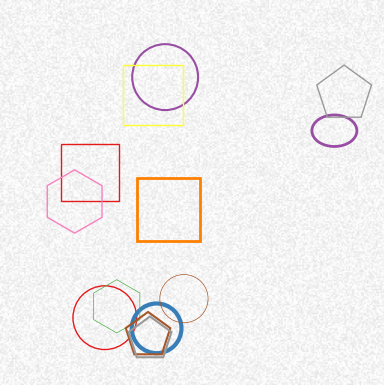[{"shape": "square", "thickness": 1, "radius": 0.37, "center": [0.233, 0.552]}, {"shape": "circle", "thickness": 1, "radius": 0.41, "center": [0.272, 0.175]}, {"shape": "circle", "thickness": 3, "radius": 0.32, "center": [0.407, 0.147]}, {"shape": "hexagon", "thickness": 0.5, "radius": 0.35, "center": [0.303, 0.204]}, {"shape": "circle", "thickness": 1.5, "radius": 0.43, "center": [0.429, 0.8]}, {"shape": "oval", "thickness": 2, "radius": 0.29, "center": [0.869, 0.66]}, {"shape": "square", "thickness": 2, "radius": 0.41, "center": [0.438, 0.456]}, {"shape": "square", "thickness": 1, "radius": 0.39, "center": [0.397, 0.753]}, {"shape": "circle", "thickness": 0.5, "radius": 0.31, "center": [0.478, 0.224]}, {"shape": "pentagon", "thickness": 1.5, "radius": 0.3, "center": [0.385, 0.129]}, {"shape": "hexagon", "thickness": 1, "radius": 0.41, "center": [0.194, 0.477]}, {"shape": "pentagon", "thickness": 1, "radius": 0.37, "center": [0.894, 0.756]}, {"shape": "pentagon", "thickness": 1.5, "radius": 0.29, "center": [0.39, 0.119]}]